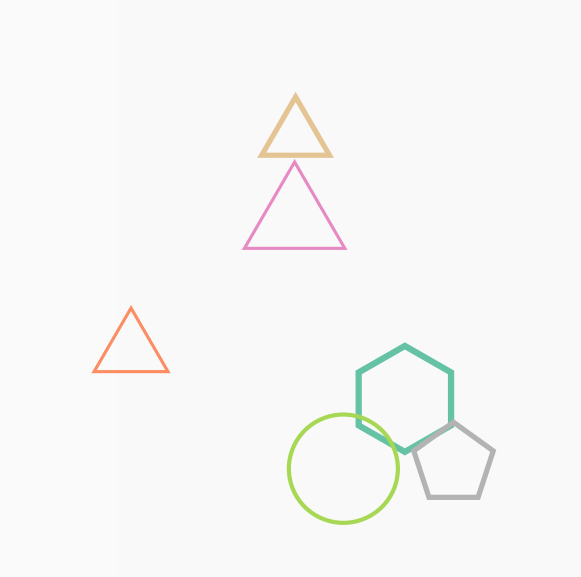[{"shape": "hexagon", "thickness": 3, "radius": 0.46, "center": [0.697, 0.308]}, {"shape": "triangle", "thickness": 1.5, "radius": 0.37, "center": [0.225, 0.392]}, {"shape": "triangle", "thickness": 1.5, "radius": 0.5, "center": [0.507, 0.619]}, {"shape": "circle", "thickness": 2, "radius": 0.47, "center": [0.591, 0.188]}, {"shape": "triangle", "thickness": 2.5, "radius": 0.34, "center": [0.509, 0.764]}, {"shape": "pentagon", "thickness": 2.5, "radius": 0.36, "center": [0.78, 0.196]}]